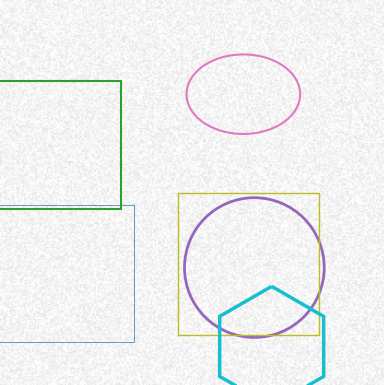[{"shape": "square", "thickness": 0.5, "radius": 0.89, "center": [0.169, 0.29]}, {"shape": "square", "thickness": 1.5, "radius": 0.83, "center": [0.147, 0.624]}, {"shape": "circle", "thickness": 2, "radius": 0.91, "center": [0.661, 0.305]}, {"shape": "oval", "thickness": 1.5, "radius": 0.74, "center": [0.632, 0.755]}, {"shape": "square", "thickness": 1, "radius": 0.92, "center": [0.645, 0.314]}, {"shape": "hexagon", "thickness": 2.5, "radius": 0.78, "center": [0.706, 0.1]}]